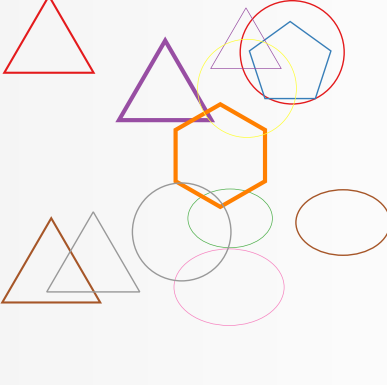[{"shape": "circle", "thickness": 1, "radius": 0.67, "center": [0.754, 0.864]}, {"shape": "triangle", "thickness": 1.5, "radius": 0.67, "center": [0.126, 0.878]}, {"shape": "pentagon", "thickness": 1, "radius": 0.55, "center": [0.749, 0.833]}, {"shape": "oval", "thickness": 0.5, "radius": 0.55, "center": [0.594, 0.433]}, {"shape": "triangle", "thickness": 3, "radius": 0.69, "center": [0.426, 0.757]}, {"shape": "triangle", "thickness": 0.5, "radius": 0.53, "center": [0.635, 0.874]}, {"shape": "hexagon", "thickness": 3, "radius": 0.67, "center": [0.569, 0.596]}, {"shape": "circle", "thickness": 0.5, "radius": 0.64, "center": [0.637, 0.77]}, {"shape": "oval", "thickness": 1, "radius": 0.61, "center": [0.885, 0.422]}, {"shape": "triangle", "thickness": 1.5, "radius": 0.73, "center": [0.132, 0.287]}, {"shape": "oval", "thickness": 0.5, "radius": 0.71, "center": [0.591, 0.254]}, {"shape": "circle", "thickness": 1, "radius": 0.64, "center": [0.469, 0.398]}, {"shape": "triangle", "thickness": 1, "radius": 0.69, "center": [0.241, 0.311]}]